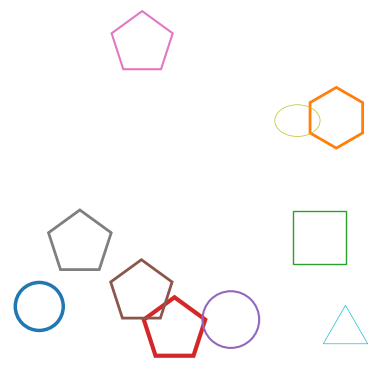[{"shape": "circle", "thickness": 2.5, "radius": 0.31, "center": [0.102, 0.204]}, {"shape": "hexagon", "thickness": 2, "radius": 0.39, "center": [0.874, 0.694]}, {"shape": "square", "thickness": 1, "radius": 0.34, "center": [0.831, 0.383]}, {"shape": "pentagon", "thickness": 3, "radius": 0.42, "center": [0.453, 0.144]}, {"shape": "circle", "thickness": 1.5, "radius": 0.37, "center": [0.6, 0.17]}, {"shape": "pentagon", "thickness": 2, "radius": 0.42, "center": [0.367, 0.242]}, {"shape": "pentagon", "thickness": 1.5, "radius": 0.42, "center": [0.369, 0.888]}, {"shape": "pentagon", "thickness": 2, "radius": 0.43, "center": [0.207, 0.369]}, {"shape": "oval", "thickness": 0.5, "radius": 0.29, "center": [0.773, 0.687]}, {"shape": "triangle", "thickness": 0.5, "radius": 0.33, "center": [0.897, 0.14]}]